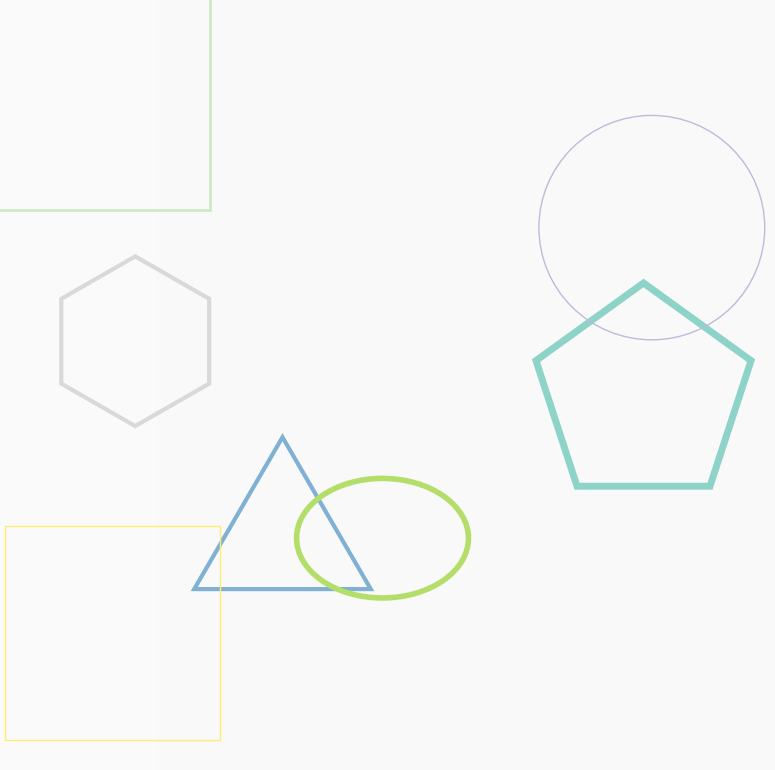[{"shape": "pentagon", "thickness": 2.5, "radius": 0.73, "center": [0.83, 0.487]}, {"shape": "circle", "thickness": 0.5, "radius": 0.73, "center": [0.841, 0.704]}, {"shape": "triangle", "thickness": 1.5, "radius": 0.66, "center": [0.364, 0.301]}, {"shape": "oval", "thickness": 2, "radius": 0.55, "center": [0.494, 0.301]}, {"shape": "hexagon", "thickness": 1.5, "radius": 0.55, "center": [0.175, 0.557]}, {"shape": "square", "thickness": 1, "radius": 0.75, "center": [0.122, 0.876]}, {"shape": "square", "thickness": 0.5, "radius": 0.69, "center": [0.145, 0.178]}]